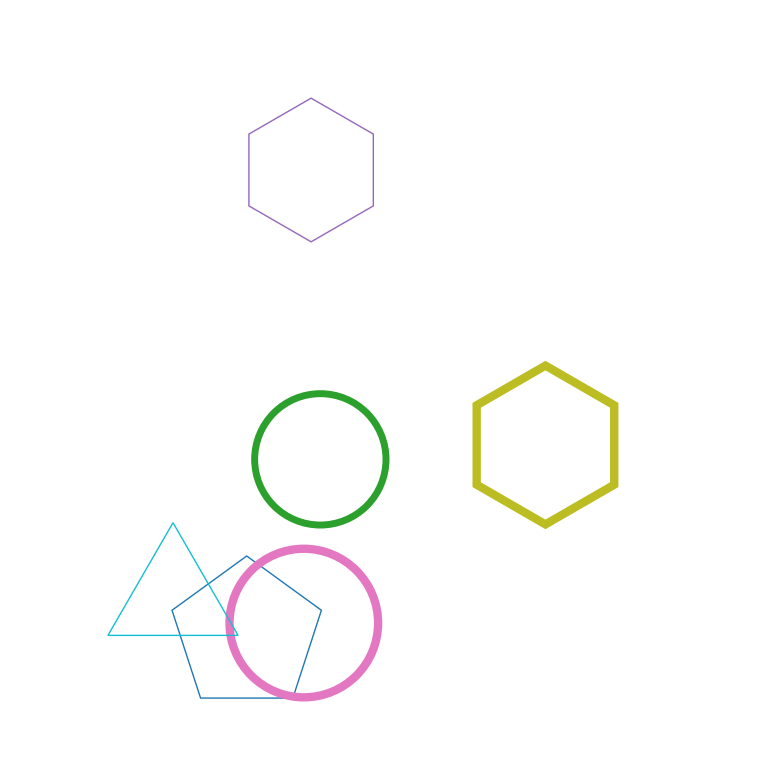[{"shape": "pentagon", "thickness": 0.5, "radius": 0.51, "center": [0.32, 0.176]}, {"shape": "circle", "thickness": 2.5, "radius": 0.43, "center": [0.416, 0.403]}, {"shape": "hexagon", "thickness": 0.5, "radius": 0.47, "center": [0.404, 0.779]}, {"shape": "circle", "thickness": 3, "radius": 0.48, "center": [0.395, 0.191]}, {"shape": "hexagon", "thickness": 3, "radius": 0.52, "center": [0.708, 0.422]}, {"shape": "triangle", "thickness": 0.5, "radius": 0.49, "center": [0.225, 0.224]}]